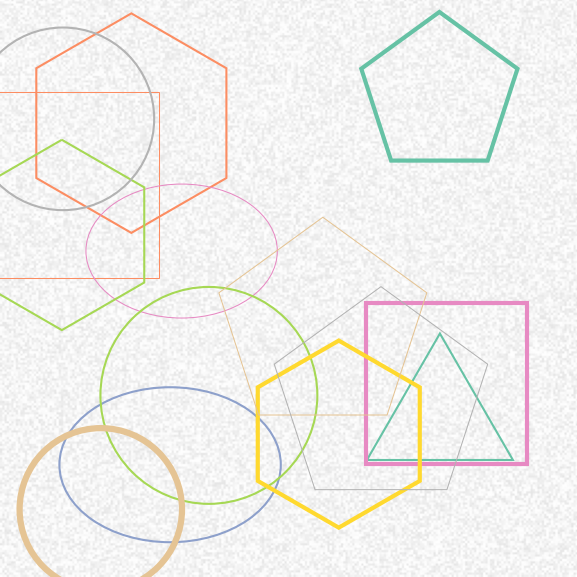[{"shape": "triangle", "thickness": 1, "radius": 0.73, "center": [0.762, 0.276]}, {"shape": "pentagon", "thickness": 2, "radius": 0.71, "center": [0.761, 0.836]}, {"shape": "hexagon", "thickness": 1, "radius": 0.95, "center": [0.227, 0.786]}, {"shape": "square", "thickness": 0.5, "radius": 0.81, "center": [0.114, 0.678]}, {"shape": "oval", "thickness": 1, "radius": 0.96, "center": [0.295, 0.194]}, {"shape": "square", "thickness": 2, "radius": 0.7, "center": [0.773, 0.335]}, {"shape": "oval", "thickness": 0.5, "radius": 0.83, "center": [0.315, 0.564]}, {"shape": "hexagon", "thickness": 1, "radius": 0.82, "center": [0.107, 0.592]}, {"shape": "circle", "thickness": 1, "radius": 0.94, "center": [0.362, 0.314]}, {"shape": "hexagon", "thickness": 2, "radius": 0.81, "center": [0.587, 0.247]}, {"shape": "pentagon", "thickness": 0.5, "radius": 0.95, "center": [0.559, 0.434]}, {"shape": "circle", "thickness": 3, "radius": 0.7, "center": [0.175, 0.117]}, {"shape": "pentagon", "thickness": 0.5, "radius": 0.97, "center": [0.66, 0.308]}, {"shape": "circle", "thickness": 1, "radius": 0.79, "center": [0.109, 0.793]}]